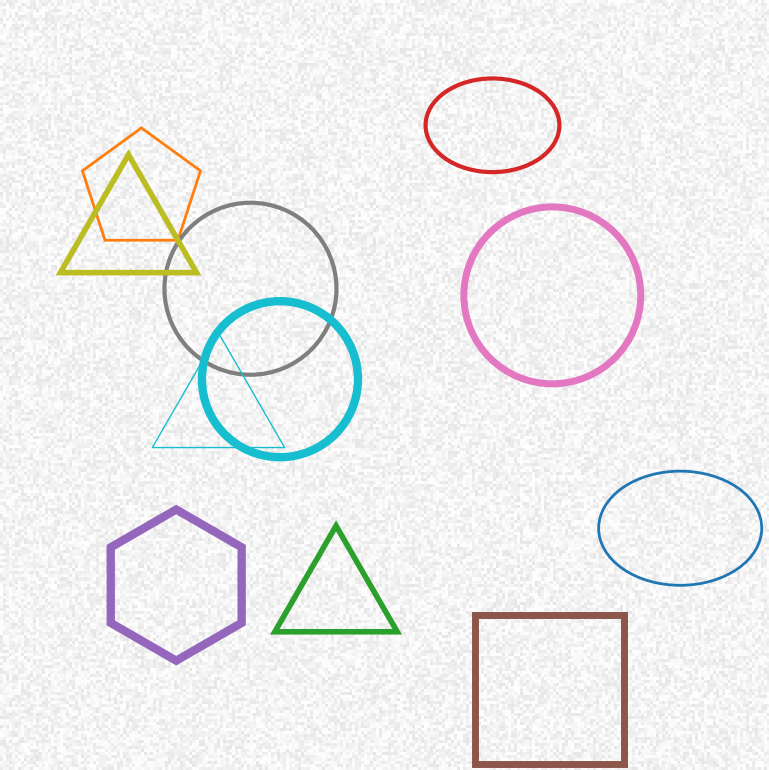[{"shape": "oval", "thickness": 1, "radius": 0.53, "center": [0.883, 0.314]}, {"shape": "pentagon", "thickness": 1, "radius": 0.4, "center": [0.184, 0.753]}, {"shape": "triangle", "thickness": 2, "radius": 0.46, "center": [0.436, 0.225]}, {"shape": "oval", "thickness": 1.5, "radius": 0.43, "center": [0.64, 0.837]}, {"shape": "hexagon", "thickness": 3, "radius": 0.49, "center": [0.229, 0.24]}, {"shape": "square", "thickness": 2.5, "radius": 0.48, "center": [0.713, 0.105]}, {"shape": "circle", "thickness": 2.5, "radius": 0.57, "center": [0.717, 0.616]}, {"shape": "circle", "thickness": 1.5, "radius": 0.56, "center": [0.325, 0.625]}, {"shape": "triangle", "thickness": 2, "radius": 0.51, "center": [0.167, 0.697]}, {"shape": "triangle", "thickness": 0.5, "radius": 0.5, "center": [0.284, 0.468]}, {"shape": "circle", "thickness": 3, "radius": 0.51, "center": [0.364, 0.508]}]